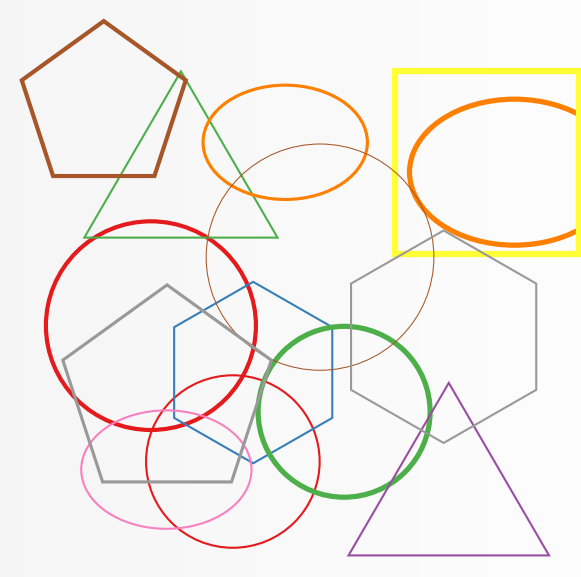[{"shape": "circle", "thickness": 2, "radius": 0.9, "center": [0.26, 0.435]}, {"shape": "circle", "thickness": 1, "radius": 0.75, "center": [0.401, 0.2]}, {"shape": "hexagon", "thickness": 1, "radius": 0.79, "center": [0.436, 0.354]}, {"shape": "triangle", "thickness": 1, "radius": 0.96, "center": [0.311, 0.684]}, {"shape": "circle", "thickness": 2.5, "radius": 0.74, "center": [0.592, 0.286]}, {"shape": "triangle", "thickness": 1, "radius": 1.0, "center": [0.772, 0.137]}, {"shape": "oval", "thickness": 2.5, "radius": 0.9, "center": [0.885, 0.701]}, {"shape": "oval", "thickness": 1.5, "radius": 0.71, "center": [0.491, 0.753]}, {"shape": "square", "thickness": 3, "radius": 0.79, "center": [0.838, 0.718]}, {"shape": "circle", "thickness": 0.5, "radius": 0.98, "center": [0.551, 0.554]}, {"shape": "pentagon", "thickness": 2, "radius": 0.74, "center": [0.178, 0.814]}, {"shape": "oval", "thickness": 1, "radius": 0.73, "center": [0.286, 0.186]}, {"shape": "hexagon", "thickness": 1, "radius": 0.92, "center": [0.763, 0.416]}, {"shape": "pentagon", "thickness": 1.5, "radius": 0.94, "center": [0.287, 0.317]}]